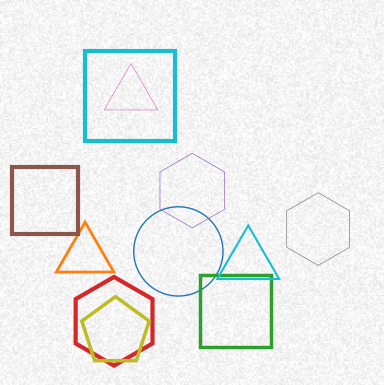[{"shape": "circle", "thickness": 1, "radius": 0.58, "center": [0.463, 0.347]}, {"shape": "triangle", "thickness": 2, "radius": 0.43, "center": [0.221, 0.337]}, {"shape": "square", "thickness": 2.5, "radius": 0.46, "center": [0.611, 0.192]}, {"shape": "hexagon", "thickness": 3, "radius": 0.58, "center": [0.296, 0.165]}, {"shape": "hexagon", "thickness": 0.5, "radius": 0.48, "center": [0.499, 0.505]}, {"shape": "square", "thickness": 3, "radius": 0.43, "center": [0.116, 0.479]}, {"shape": "triangle", "thickness": 0.5, "radius": 0.4, "center": [0.34, 0.755]}, {"shape": "hexagon", "thickness": 0.5, "radius": 0.47, "center": [0.826, 0.405]}, {"shape": "pentagon", "thickness": 2.5, "radius": 0.46, "center": [0.3, 0.138]}, {"shape": "triangle", "thickness": 1.5, "radius": 0.46, "center": [0.645, 0.322]}, {"shape": "square", "thickness": 3, "radius": 0.58, "center": [0.338, 0.751]}]